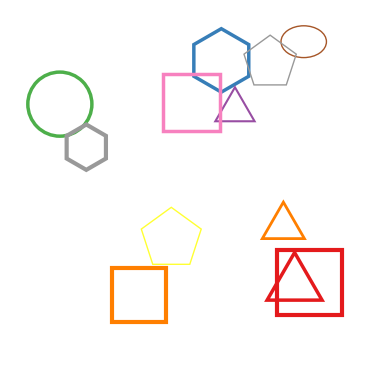[{"shape": "triangle", "thickness": 2.5, "radius": 0.41, "center": [0.765, 0.262]}, {"shape": "square", "thickness": 3, "radius": 0.42, "center": [0.804, 0.266]}, {"shape": "hexagon", "thickness": 2.5, "radius": 0.41, "center": [0.575, 0.843]}, {"shape": "circle", "thickness": 2.5, "radius": 0.42, "center": [0.155, 0.73]}, {"shape": "triangle", "thickness": 1.5, "radius": 0.29, "center": [0.61, 0.714]}, {"shape": "triangle", "thickness": 2, "radius": 0.32, "center": [0.736, 0.412]}, {"shape": "square", "thickness": 3, "radius": 0.35, "center": [0.362, 0.233]}, {"shape": "pentagon", "thickness": 1, "radius": 0.41, "center": [0.445, 0.38]}, {"shape": "oval", "thickness": 1, "radius": 0.29, "center": [0.789, 0.892]}, {"shape": "square", "thickness": 2.5, "radius": 0.37, "center": [0.498, 0.734]}, {"shape": "hexagon", "thickness": 3, "radius": 0.29, "center": [0.224, 0.618]}, {"shape": "pentagon", "thickness": 1, "radius": 0.36, "center": [0.702, 0.837]}]